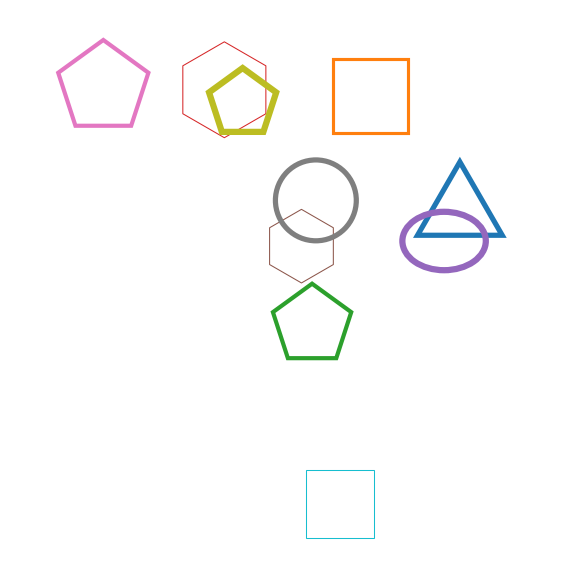[{"shape": "triangle", "thickness": 2.5, "radius": 0.42, "center": [0.796, 0.634]}, {"shape": "square", "thickness": 1.5, "radius": 0.32, "center": [0.642, 0.833]}, {"shape": "pentagon", "thickness": 2, "radius": 0.36, "center": [0.54, 0.437]}, {"shape": "hexagon", "thickness": 0.5, "radius": 0.42, "center": [0.388, 0.844]}, {"shape": "oval", "thickness": 3, "radius": 0.36, "center": [0.769, 0.582]}, {"shape": "hexagon", "thickness": 0.5, "radius": 0.32, "center": [0.522, 0.573]}, {"shape": "pentagon", "thickness": 2, "radius": 0.41, "center": [0.179, 0.848]}, {"shape": "circle", "thickness": 2.5, "radius": 0.35, "center": [0.547, 0.652]}, {"shape": "pentagon", "thickness": 3, "radius": 0.31, "center": [0.42, 0.82]}, {"shape": "square", "thickness": 0.5, "radius": 0.3, "center": [0.589, 0.127]}]